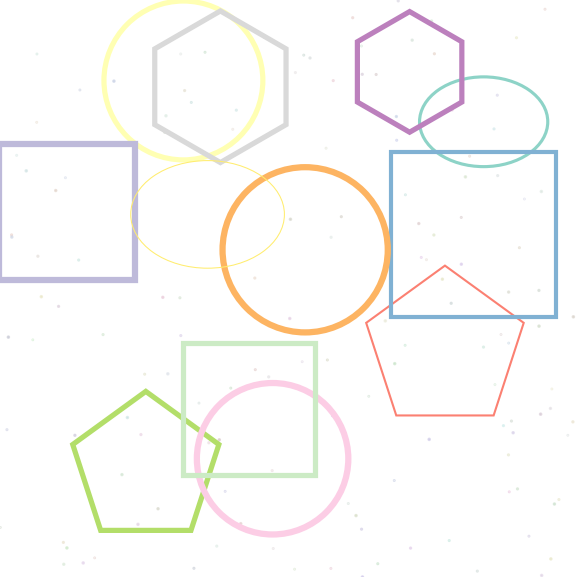[{"shape": "oval", "thickness": 1.5, "radius": 0.56, "center": [0.837, 0.788]}, {"shape": "circle", "thickness": 2.5, "radius": 0.69, "center": [0.318, 0.86]}, {"shape": "square", "thickness": 3, "radius": 0.59, "center": [0.116, 0.632]}, {"shape": "pentagon", "thickness": 1, "radius": 0.72, "center": [0.77, 0.396]}, {"shape": "square", "thickness": 2, "radius": 0.71, "center": [0.821, 0.593]}, {"shape": "circle", "thickness": 3, "radius": 0.72, "center": [0.528, 0.567]}, {"shape": "pentagon", "thickness": 2.5, "radius": 0.67, "center": [0.252, 0.188]}, {"shape": "circle", "thickness": 3, "radius": 0.66, "center": [0.472, 0.205]}, {"shape": "hexagon", "thickness": 2.5, "radius": 0.66, "center": [0.382, 0.849]}, {"shape": "hexagon", "thickness": 2.5, "radius": 0.52, "center": [0.709, 0.875]}, {"shape": "square", "thickness": 2.5, "radius": 0.57, "center": [0.431, 0.291]}, {"shape": "oval", "thickness": 0.5, "radius": 0.67, "center": [0.359, 0.628]}]